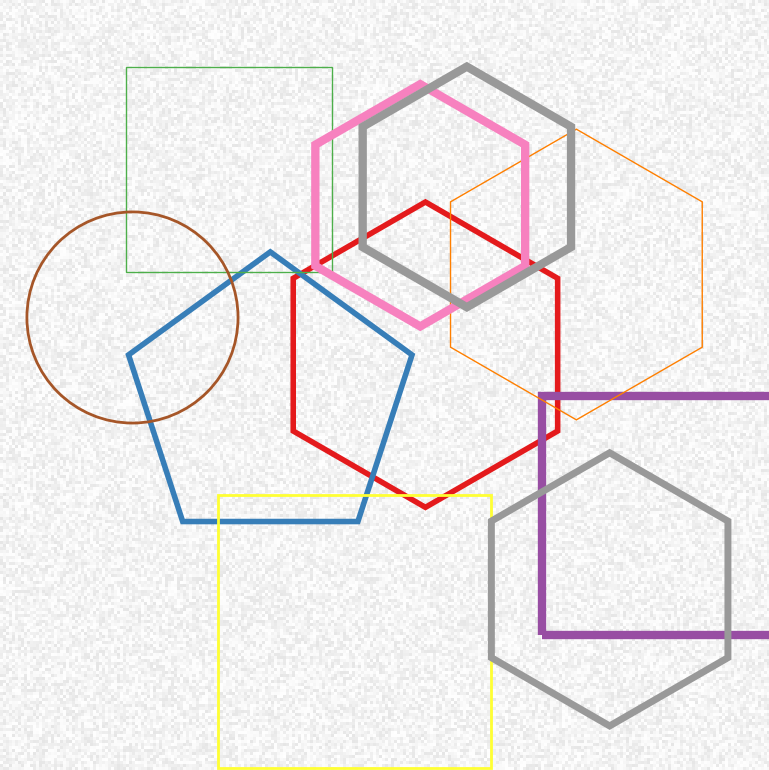[{"shape": "hexagon", "thickness": 2, "radius": 0.99, "center": [0.553, 0.539]}, {"shape": "pentagon", "thickness": 2, "radius": 0.97, "center": [0.351, 0.479]}, {"shape": "square", "thickness": 0.5, "radius": 0.67, "center": [0.297, 0.78]}, {"shape": "square", "thickness": 3, "radius": 0.77, "center": [0.859, 0.33]}, {"shape": "hexagon", "thickness": 0.5, "radius": 0.94, "center": [0.749, 0.643]}, {"shape": "square", "thickness": 1, "radius": 0.89, "center": [0.46, 0.18]}, {"shape": "circle", "thickness": 1, "radius": 0.69, "center": [0.172, 0.588]}, {"shape": "hexagon", "thickness": 3, "radius": 0.79, "center": [0.546, 0.733]}, {"shape": "hexagon", "thickness": 3, "radius": 0.78, "center": [0.606, 0.757]}, {"shape": "hexagon", "thickness": 2.5, "radius": 0.89, "center": [0.792, 0.235]}]